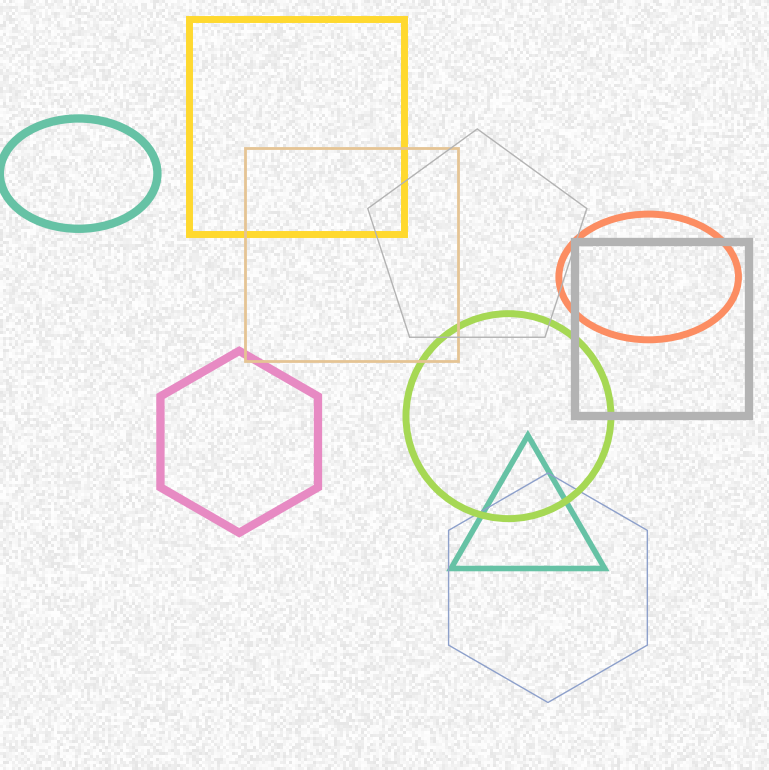[{"shape": "triangle", "thickness": 2, "radius": 0.58, "center": [0.686, 0.319]}, {"shape": "oval", "thickness": 3, "radius": 0.51, "center": [0.102, 0.775]}, {"shape": "oval", "thickness": 2.5, "radius": 0.58, "center": [0.842, 0.64]}, {"shape": "hexagon", "thickness": 0.5, "radius": 0.75, "center": [0.712, 0.237]}, {"shape": "hexagon", "thickness": 3, "radius": 0.59, "center": [0.311, 0.426]}, {"shape": "circle", "thickness": 2.5, "radius": 0.67, "center": [0.66, 0.46]}, {"shape": "square", "thickness": 2.5, "radius": 0.7, "center": [0.385, 0.836]}, {"shape": "square", "thickness": 1, "radius": 0.69, "center": [0.457, 0.669]}, {"shape": "square", "thickness": 3, "radius": 0.57, "center": [0.86, 0.572]}, {"shape": "pentagon", "thickness": 0.5, "radius": 0.75, "center": [0.62, 0.683]}]